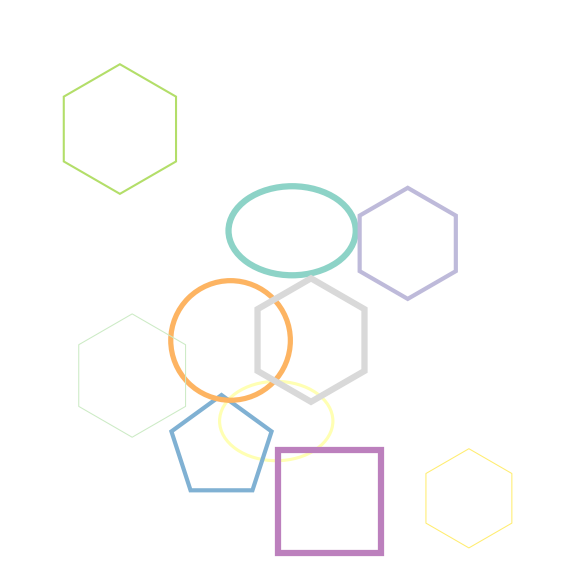[{"shape": "oval", "thickness": 3, "radius": 0.55, "center": [0.506, 0.6]}, {"shape": "oval", "thickness": 1.5, "radius": 0.49, "center": [0.478, 0.27]}, {"shape": "hexagon", "thickness": 2, "radius": 0.48, "center": [0.706, 0.578]}, {"shape": "pentagon", "thickness": 2, "radius": 0.46, "center": [0.384, 0.224]}, {"shape": "circle", "thickness": 2.5, "radius": 0.52, "center": [0.399, 0.41]}, {"shape": "hexagon", "thickness": 1, "radius": 0.56, "center": [0.208, 0.776]}, {"shape": "hexagon", "thickness": 3, "radius": 0.53, "center": [0.539, 0.41]}, {"shape": "square", "thickness": 3, "radius": 0.44, "center": [0.571, 0.13]}, {"shape": "hexagon", "thickness": 0.5, "radius": 0.53, "center": [0.229, 0.349]}, {"shape": "hexagon", "thickness": 0.5, "radius": 0.43, "center": [0.812, 0.136]}]